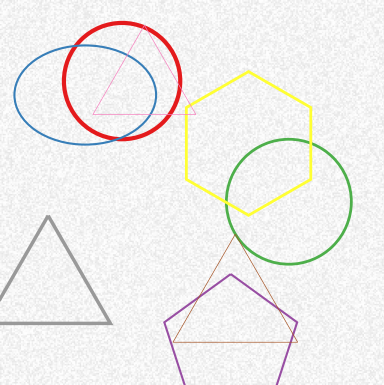[{"shape": "circle", "thickness": 3, "radius": 0.76, "center": [0.317, 0.789]}, {"shape": "oval", "thickness": 1.5, "radius": 0.92, "center": [0.221, 0.753]}, {"shape": "circle", "thickness": 2, "radius": 0.81, "center": [0.75, 0.476]}, {"shape": "pentagon", "thickness": 1.5, "radius": 0.91, "center": [0.599, 0.107]}, {"shape": "hexagon", "thickness": 2, "radius": 0.93, "center": [0.646, 0.627]}, {"shape": "triangle", "thickness": 0.5, "radius": 0.94, "center": [0.611, 0.205]}, {"shape": "triangle", "thickness": 0.5, "radius": 0.77, "center": [0.375, 0.78]}, {"shape": "triangle", "thickness": 2.5, "radius": 0.93, "center": [0.125, 0.253]}]